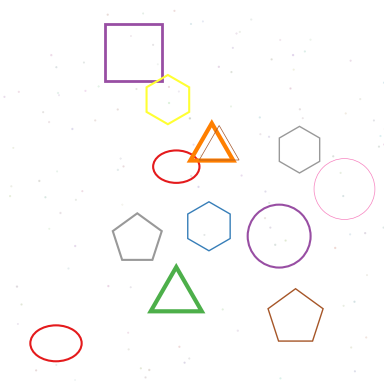[{"shape": "oval", "thickness": 1.5, "radius": 0.33, "center": [0.145, 0.108]}, {"shape": "oval", "thickness": 1.5, "radius": 0.3, "center": [0.458, 0.567]}, {"shape": "hexagon", "thickness": 1, "radius": 0.32, "center": [0.543, 0.412]}, {"shape": "triangle", "thickness": 3, "radius": 0.38, "center": [0.458, 0.23]}, {"shape": "square", "thickness": 2, "radius": 0.37, "center": [0.347, 0.864]}, {"shape": "circle", "thickness": 1.5, "radius": 0.41, "center": [0.725, 0.387]}, {"shape": "triangle", "thickness": 3, "radius": 0.32, "center": [0.55, 0.615]}, {"shape": "hexagon", "thickness": 1.5, "radius": 0.32, "center": [0.436, 0.741]}, {"shape": "pentagon", "thickness": 1, "radius": 0.38, "center": [0.768, 0.175]}, {"shape": "triangle", "thickness": 0.5, "radius": 0.3, "center": [0.569, 0.614]}, {"shape": "circle", "thickness": 0.5, "radius": 0.4, "center": [0.895, 0.509]}, {"shape": "hexagon", "thickness": 1, "radius": 0.3, "center": [0.778, 0.611]}, {"shape": "pentagon", "thickness": 1.5, "radius": 0.33, "center": [0.357, 0.379]}]